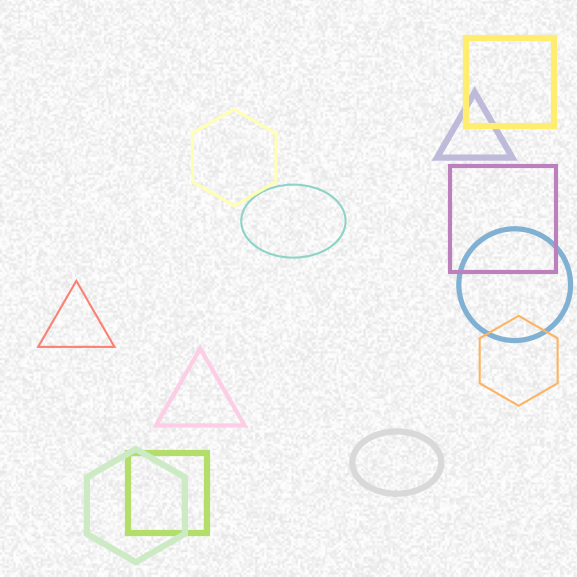[{"shape": "oval", "thickness": 1, "radius": 0.45, "center": [0.508, 0.616]}, {"shape": "hexagon", "thickness": 1.5, "radius": 0.42, "center": [0.406, 0.726]}, {"shape": "triangle", "thickness": 3, "radius": 0.38, "center": [0.822, 0.764]}, {"shape": "triangle", "thickness": 1, "radius": 0.38, "center": [0.132, 0.437]}, {"shape": "circle", "thickness": 2.5, "radius": 0.48, "center": [0.891, 0.506]}, {"shape": "hexagon", "thickness": 1, "radius": 0.39, "center": [0.898, 0.374]}, {"shape": "square", "thickness": 3, "radius": 0.34, "center": [0.29, 0.145]}, {"shape": "triangle", "thickness": 2, "radius": 0.44, "center": [0.347, 0.307]}, {"shape": "oval", "thickness": 3, "radius": 0.39, "center": [0.687, 0.198]}, {"shape": "square", "thickness": 2, "radius": 0.46, "center": [0.871, 0.62]}, {"shape": "hexagon", "thickness": 3, "radius": 0.49, "center": [0.235, 0.124]}, {"shape": "square", "thickness": 3, "radius": 0.38, "center": [0.883, 0.858]}]